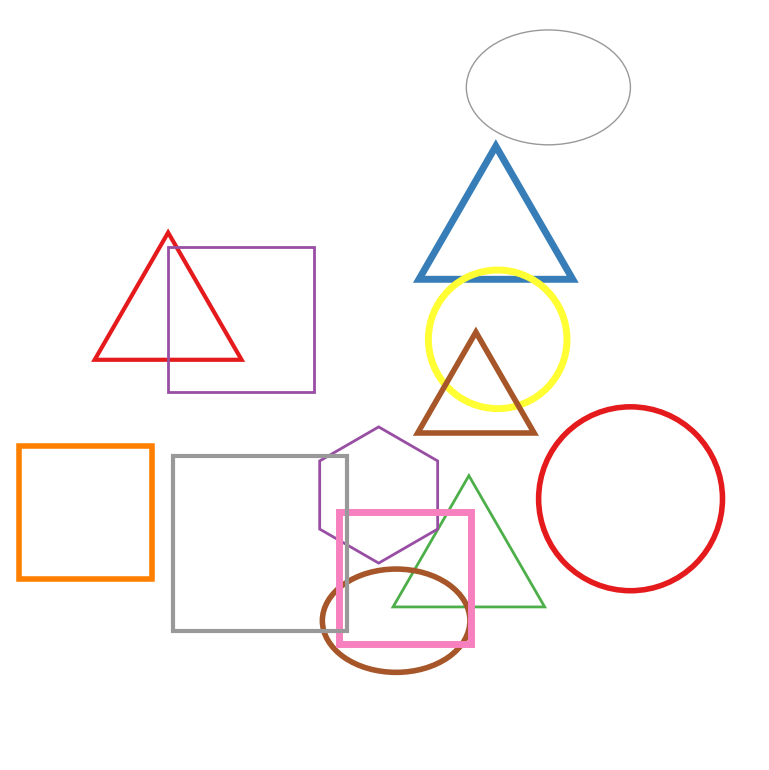[{"shape": "triangle", "thickness": 1.5, "radius": 0.55, "center": [0.218, 0.588]}, {"shape": "circle", "thickness": 2, "radius": 0.6, "center": [0.819, 0.352]}, {"shape": "triangle", "thickness": 2.5, "radius": 0.58, "center": [0.644, 0.695]}, {"shape": "triangle", "thickness": 1, "radius": 0.57, "center": [0.609, 0.269]}, {"shape": "square", "thickness": 1, "radius": 0.47, "center": [0.313, 0.585]}, {"shape": "hexagon", "thickness": 1, "radius": 0.44, "center": [0.492, 0.357]}, {"shape": "square", "thickness": 2, "radius": 0.43, "center": [0.111, 0.335]}, {"shape": "circle", "thickness": 2.5, "radius": 0.45, "center": [0.646, 0.559]}, {"shape": "oval", "thickness": 2, "radius": 0.48, "center": [0.514, 0.194]}, {"shape": "triangle", "thickness": 2, "radius": 0.44, "center": [0.618, 0.481]}, {"shape": "square", "thickness": 2.5, "radius": 0.43, "center": [0.526, 0.249]}, {"shape": "square", "thickness": 1.5, "radius": 0.57, "center": [0.338, 0.294]}, {"shape": "oval", "thickness": 0.5, "radius": 0.53, "center": [0.712, 0.887]}]